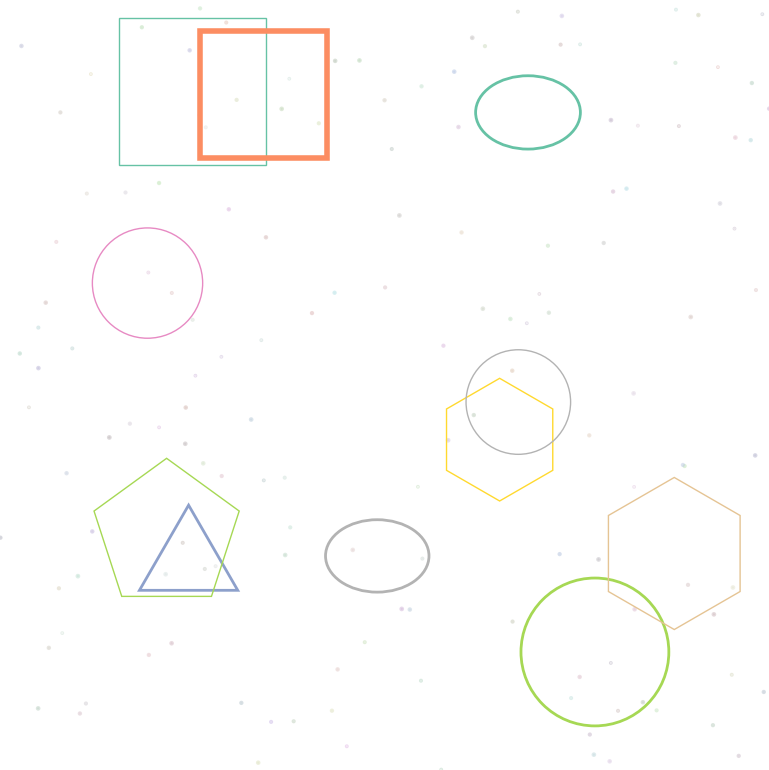[{"shape": "oval", "thickness": 1, "radius": 0.34, "center": [0.686, 0.854]}, {"shape": "square", "thickness": 0.5, "radius": 0.48, "center": [0.251, 0.881]}, {"shape": "square", "thickness": 2, "radius": 0.41, "center": [0.342, 0.877]}, {"shape": "triangle", "thickness": 1, "radius": 0.37, "center": [0.245, 0.27]}, {"shape": "circle", "thickness": 0.5, "radius": 0.36, "center": [0.192, 0.632]}, {"shape": "pentagon", "thickness": 0.5, "radius": 0.5, "center": [0.216, 0.306]}, {"shape": "circle", "thickness": 1, "radius": 0.48, "center": [0.773, 0.153]}, {"shape": "hexagon", "thickness": 0.5, "radius": 0.4, "center": [0.649, 0.429]}, {"shape": "hexagon", "thickness": 0.5, "radius": 0.49, "center": [0.876, 0.281]}, {"shape": "circle", "thickness": 0.5, "radius": 0.34, "center": [0.673, 0.478]}, {"shape": "oval", "thickness": 1, "radius": 0.34, "center": [0.49, 0.278]}]